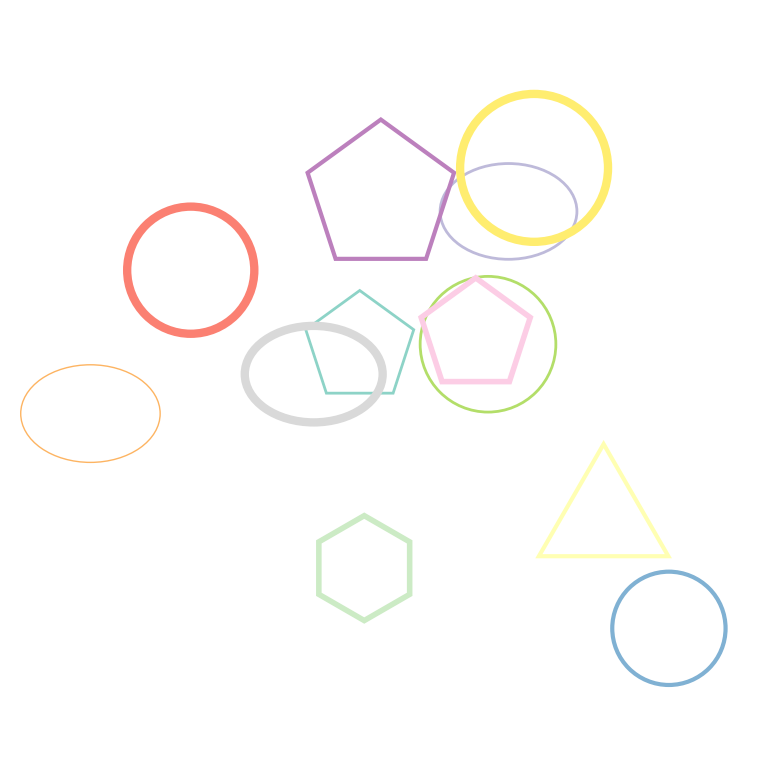[{"shape": "pentagon", "thickness": 1, "radius": 0.37, "center": [0.467, 0.549]}, {"shape": "triangle", "thickness": 1.5, "radius": 0.49, "center": [0.784, 0.326]}, {"shape": "oval", "thickness": 1, "radius": 0.44, "center": [0.66, 0.725]}, {"shape": "circle", "thickness": 3, "radius": 0.41, "center": [0.248, 0.649]}, {"shape": "circle", "thickness": 1.5, "radius": 0.37, "center": [0.869, 0.184]}, {"shape": "oval", "thickness": 0.5, "radius": 0.45, "center": [0.117, 0.463]}, {"shape": "circle", "thickness": 1, "radius": 0.44, "center": [0.634, 0.553]}, {"shape": "pentagon", "thickness": 2, "radius": 0.37, "center": [0.618, 0.565]}, {"shape": "oval", "thickness": 3, "radius": 0.45, "center": [0.407, 0.514]}, {"shape": "pentagon", "thickness": 1.5, "radius": 0.5, "center": [0.495, 0.745]}, {"shape": "hexagon", "thickness": 2, "radius": 0.34, "center": [0.473, 0.262]}, {"shape": "circle", "thickness": 3, "radius": 0.48, "center": [0.694, 0.782]}]